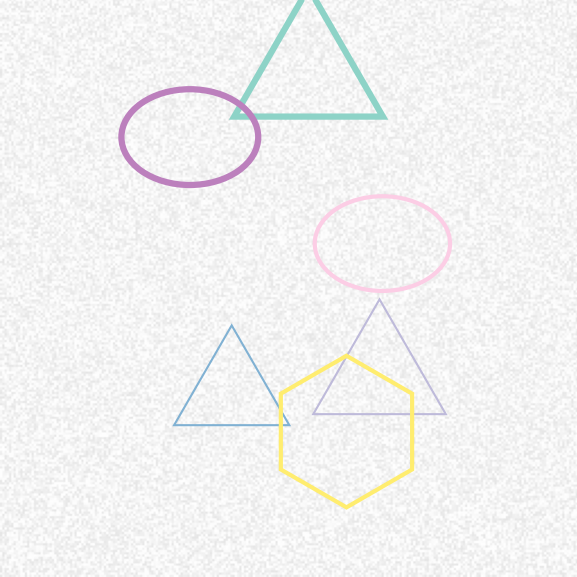[{"shape": "triangle", "thickness": 3, "radius": 0.74, "center": [0.534, 0.872]}, {"shape": "triangle", "thickness": 1, "radius": 0.66, "center": [0.657, 0.348]}, {"shape": "triangle", "thickness": 1, "radius": 0.58, "center": [0.401, 0.32]}, {"shape": "oval", "thickness": 2, "radius": 0.59, "center": [0.662, 0.577]}, {"shape": "oval", "thickness": 3, "radius": 0.59, "center": [0.329, 0.762]}, {"shape": "hexagon", "thickness": 2, "radius": 0.66, "center": [0.6, 0.252]}]